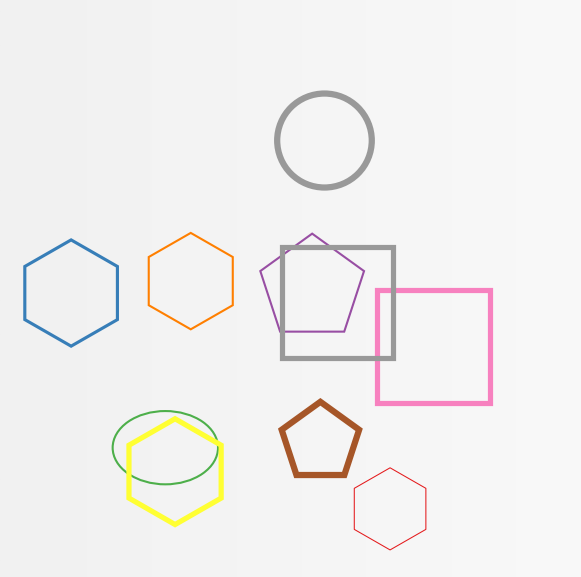[{"shape": "hexagon", "thickness": 0.5, "radius": 0.36, "center": [0.671, 0.118]}, {"shape": "hexagon", "thickness": 1.5, "radius": 0.46, "center": [0.122, 0.492]}, {"shape": "oval", "thickness": 1, "radius": 0.45, "center": [0.284, 0.224]}, {"shape": "pentagon", "thickness": 1, "radius": 0.47, "center": [0.537, 0.501]}, {"shape": "hexagon", "thickness": 1, "radius": 0.42, "center": [0.328, 0.512]}, {"shape": "hexagon", "thickness": 2.5, "radius": 0.46, "center": [0.301, 0.182]}, {"shape": "pentagon", "thickness": 3, "radius": 0.35, "center": [0.551, 0.233]}, {"shape": "square", "thickness": 2.5, "radius": 0.49, "center": [0.746, 0.399]}, {"shape": "circle", "thickness": 3, "radius": 0.41, "center": [0.558, 0.756]}, {"shape": "square", "thickness": 2.5, "radius": 0.48, "center": [0.58, 0.476]}]